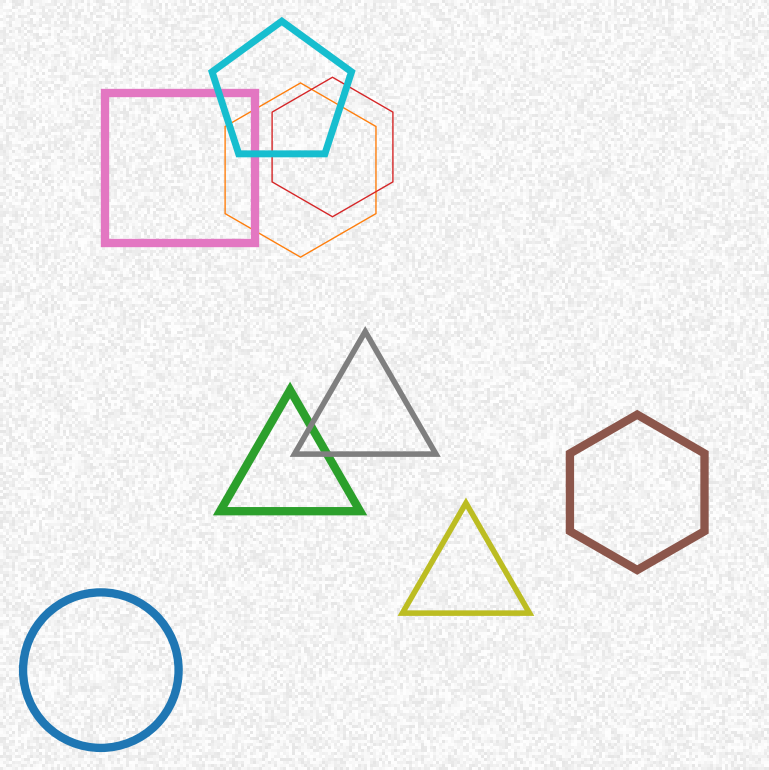[{"shape": "circle", "thickness": 3, "radius": 0.5, "center": [0.131, 0.13]}, {"shape": "hexagon", "thickness": 0.5, "radius": 0.57, "center": [0.39, 0.779]}, {"shape": "triangle", "thickness": 3, "radius": 0.52, "center": [0.377, 0.389]}, {"shape": "hexagon", "thickness": 0.5, "radius": 0.45, "center": [0.432, 0.809]}, {"shape": "hexagon", "thickness": 3, "radius": 0.5, "center": [0.828, 0.361]}, {"shape": "square", "thickness": 3, "radius": 0.49, "center": [0.233, 0.782]}, {"shape": "triangle", "thickness": 2, "radius": 0.53, "center": [0.474, 0.463]}, {"shape": "triangle", "thickness": 2, "radius": 0.48, "center": [0.605, 0.251]}, {"shape": "pentagon", "thickness": 2.5, "radius": 0.48, "center": [0.366, 0.877]}]